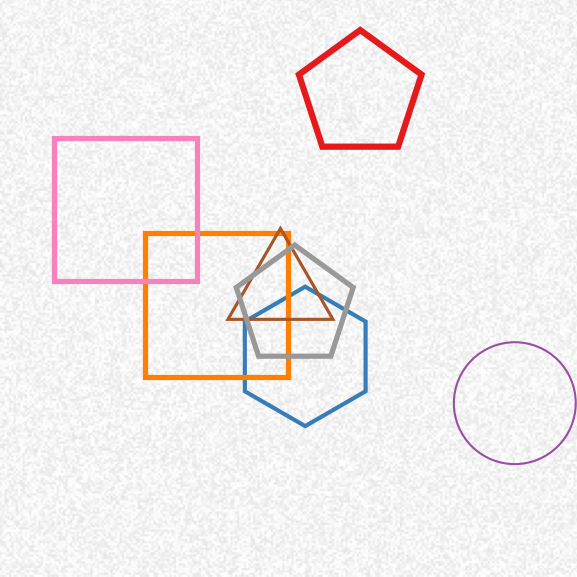[{"shape": "pentagon", "thickness": 3, "radius": 0.56, "center": [0.624, 0.835]}, {"shape": "hexagon", "thickness": 2, "radius": 0.6, "center": [0.529, 0.382]}, {"shape": "circle", "thickness": 1, "radius": 0.53, "center": [0.891, 0.301]}, {"shape": "square", "thickness": 2.5, "radius": 0.62, "center": [0.375, 0.471]}, {"shape": "triangle", "thickness": 1.5, "radius": 0.52, "center": [0.486, 0.499]}, {"shape": "square", "thickness": 2.5, "radius": 0.62, "center": [0.217, 0.636]}, {"shape": "pentagon", "thickness": 2.5, "radius": 0.53, "center": [0.51, 0.468]}]